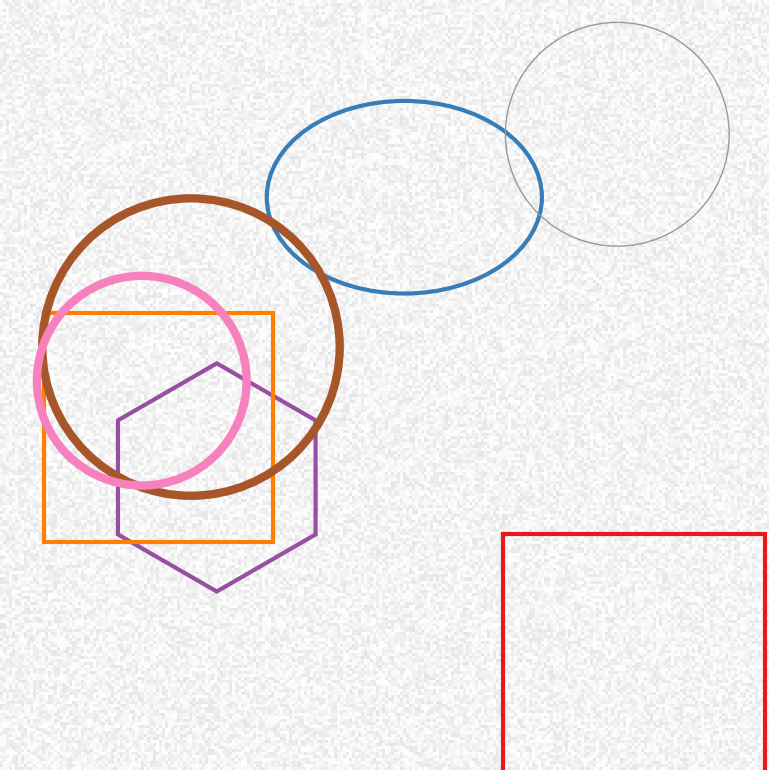[{"shape": "square", "thickness": 1.5, "radius": 0.85, "center": [0.823, 0.137]}, {"shape": "oval", "thickness": 1.5, "radius": 0.89, "center": [0.525, 0.744]}, {"shape": "hexagon", "thickness": 1.5, "radius": 0.74, "center": [0.282, 0.38]}, {"shape": "square", "thickness": 1.5, "radius": 0.74, "center": [0.206, 0.445]}, {"shape": "circle", "thickness": 3, "radius": 0.97, "center": [0.248, 0.549]}, {"shape": "circle", "thickness": 3, "radius": 0.68, "center": [0.184, 0.506]}, {"shape": "circle", "thickness": 0.5, "radius": 0.73, "center": [0.802, 0.826]}]